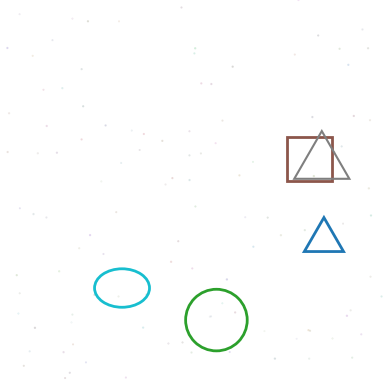[{"shape": "triangle", "thickness": 2, "radius": 0.29, "center": [0.841, 0.376]}, {"shape": "circle", "thickness": 2, "radius": 0.4, "center": [0.562, 0.169]}, {"shape": "square", "thickness": 2, "radius": 0.29, "center": [0.804, 0.588]}, {"shape": "triangle", "thickness": 1.5, "radius": 0.41, "center": [0.836, 0.577]}, {"shape": "oval", "thickness": 2, "radius": 0.36, "center": [0.317, 0.252]}]